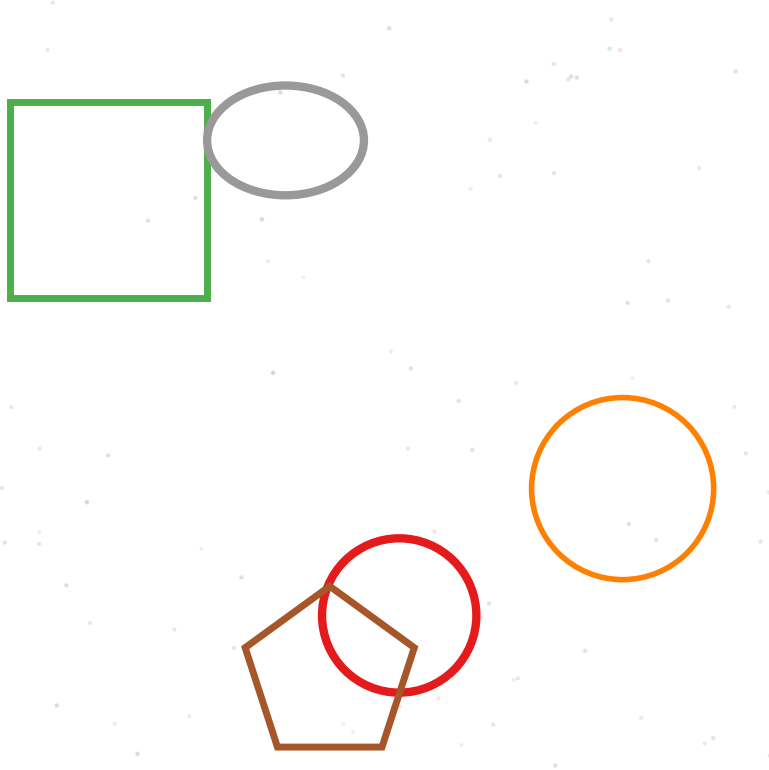[{"shape": "circle", "thickness": 3, "radius": 0.5, "center": [0.518, 0.201]}, {"shape": "square", "thickness": 2.5, "radius": 0.64, "center": [0.141, 0.74]}, {"shape": "circle", "thickness": 2, "radius": 0.59, "center": [0.809, 0.365]}, {"shape": "pentagon", "thickness": 2.5, "radius": 0.58, "center": [0.428, 0.123]}, {"shape": "oval", "thickness": 3, "radius": 0.51, "center": [0.371, 0.818]}]